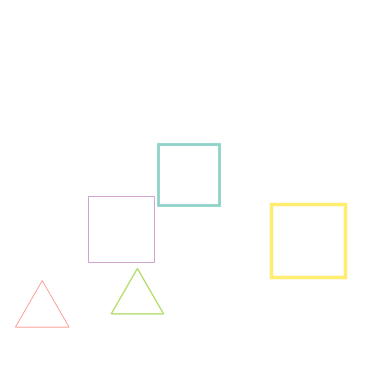[{"shape": "square", "thickness": 2, "radius": 0.4, "center": [0.489, 0.548]}, {"shape": "triangle", "thickness": 0.5, "radius": 0.4, "center": [0.11, 0.191]}, {"shape": "triangle", "thickness": 1, "radius": 0.39, "center": [0.357, 0.224]}, {"shape": "square", "thickness": 0.5, "radius": 0.43, "center": [0.315, 0.405]}, {"shape": "square", "thickness": 2.5, "radius": 0.48, "center": [0.799, 0.375]}]